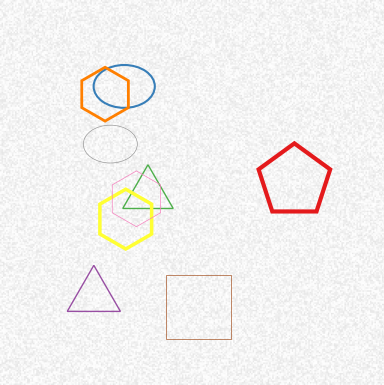[{"shape": "pentagon", "thickness": 3, "radius": 0.49, "center": [0.765, 0.53]}, {"shape": "oval", "thickness": 1.5, "radius": 0.4, "center": [0.323, 0.776]}, {"shape": "triangle", "thickness": 1, "radius": 0.38, "center": [0.384, 0.496]}, {"shape": "triangle", "thickness": 1, "radius": 0.4, "center": [0.244, 0.231]}, {"shape": "hexagon", "thickness": 2, "radius": 0.35, "center": [0.273, 0.755]}, {"shape": "hexagon", "thickness": 2.5, "radius": 0.39, "center": [0.327, 0.431]}, {"shape": "square", "thickness": 0.5, "radius": 0.42, "center": [0.516, 0.202]}, {"shape": "hexagon", "thickness": 0.5, "radius": 0.36, "center": [0.354, 0.484]}, {"shape": "oval", "thickness": 0.5, "radius": 0.35, "center": [0.287, 0.626]}]